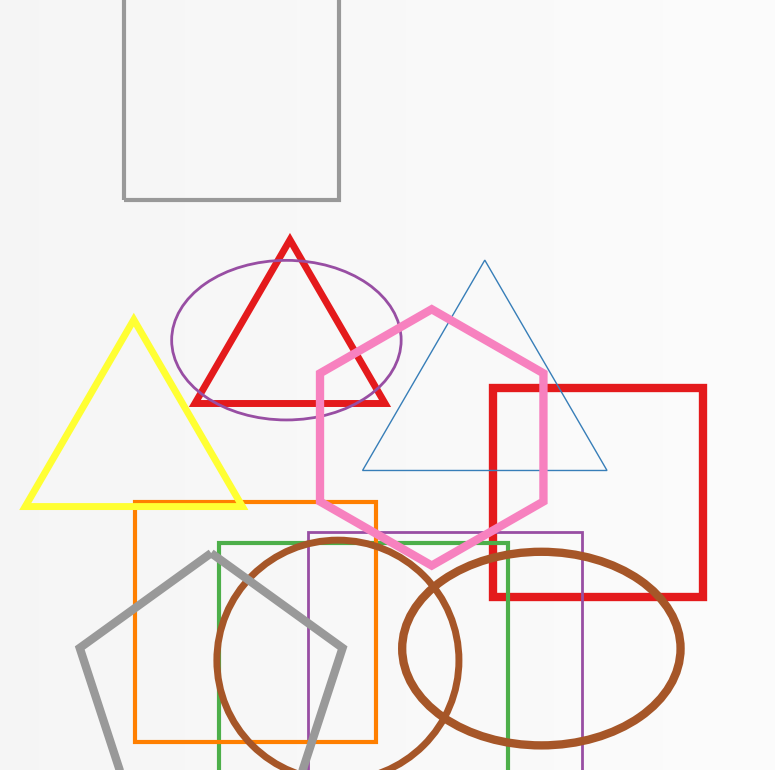[{"shape": "square", "thickness": 3, "radius": 0.68, "center": [0.771, 0.36]}, {"shape": "triangle", "thickness": 2.5, "radius": 0.71, "center": [0.374, 0.547]}, {"shape": "triangle", "thickness": 0.5, "radius": 0.91, "center": [0.626, 0.48]}, {"shape": "square", "thickness": 1.5, "radius": 0.93, "center": [0.469, 0.108]}, {"shape": "oval", "thickness": 1, "radius": 0.74, "center": [0.37, 0.558]}, {"shape": "square", "thickness": 1, "radius": 0.88, "center": [0.575, 0.132]}, {"shape": "square", "thickness": 1.5, "radius": 0.78, "center": [0.329, 0.192]}, {"shape": "triangle", "thickness": 2.5, "radius": 0.81, "center": [0.173, 0.423]}, {"shape": "oval", "thickness": 3, "radius": 0.9, "center": [0.699, 0.158]}, {"shape": "circle", "thickness": 2.5, "radius": 0.78, "center": [0.436, 0.142]}, {"shape": "hexagon", "thickness": 3, "radius": 0.83, "center": [0.557, 0.432]}, {"shape": "square", "thickness": 1.5, "radius": 0.69, "center": [0.299, 0.878]}, {"shape": "pentagon", "thickness": 3, "radius": 0.89, "center": [0.272, 0.103]}]